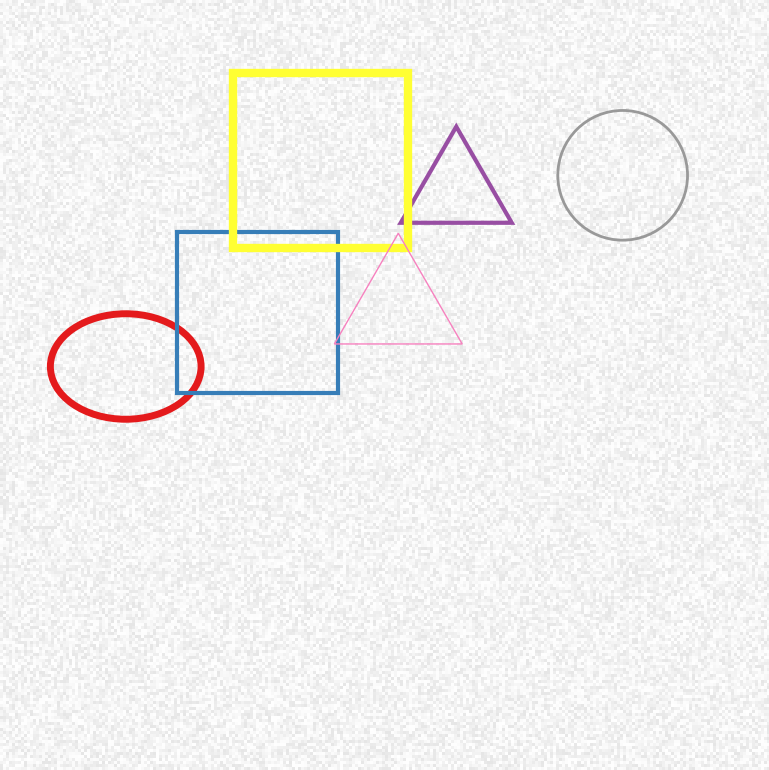[{"shape": "oval", "thickness": 2.5, "radius": 0.49, "center": [0.163, 0.524]}, {"shape": "square", "thickness": 1.5, "radius": 0.52, "center": [0.334, 0.594]}, {"shape": "triangle", "thickness": 1.5, "radius": 0.42, "center": [0.593, 0.752]}, {"shape": "square", "thickness": 3, "radius": 0.57, "center": [0.416, 0.791]}, {"shape": "triangle", "thickness": 0.5, "radius": 0.48, "center": [0.517, 0.601]}, {"shape": "circle", "thickness": 1, "radius": 0.42, "center": [0.809, 0.772]}]